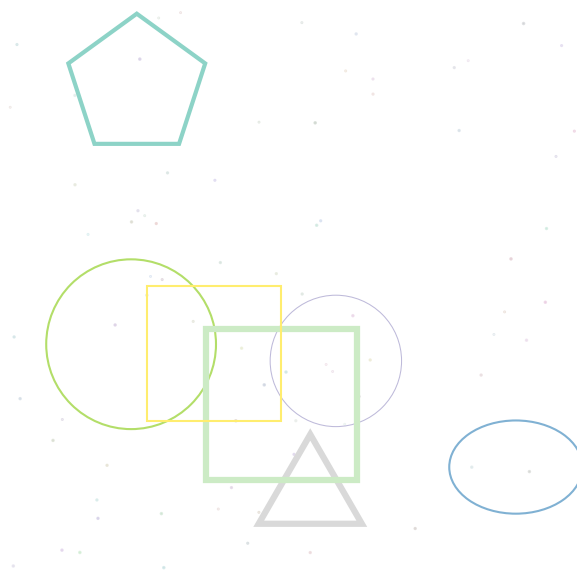[{"shape": "pentagon", "thickness": 2, "radius": 0.62, "center": [0.237, 0.851]}, {"shape": "circle", "thickness": 0.5, "radius": 0.57, "center": [0.582, 0.374]}, {"shape": "oval", "thickness": 1, "radius": 0.58, "center": [0.893, 0.19]}, {"shape": "circle", "thickness": 1, "radius": 0.73, "center": [0.227, 0.403]}, {"shape": "triangle", "thickness": 3, "radius": 0.52, "center": [0.537, 0.144]}, {"shape": "square", "thickness": 3, "radius": 0.65, "center": [0.487, 0.299]}, {"shape": "square", "thickness": 1, "radius": 0.58, "center": [0.371, 0.387]}]